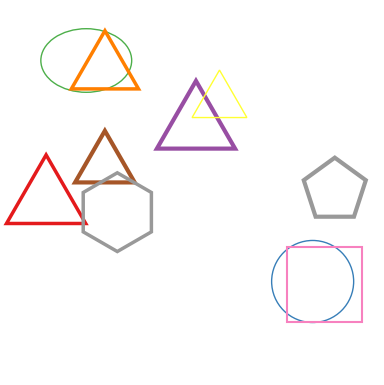[{"shape": "triangle", "thickness": 2.5, "radius": 0.59, "center": [0.12, 0.479]}, {"shape": "circle", "thickness": 1, "radius": 0.53, "center": [0.812, 0.269]}, {"shape": "oval", "thickness": 1, "radius": 0.59, "center": [0.224, 0.843]}, {"shape": "triangle", "thickness": 3, "radius": 0.59, "center": [0.509, 0.673]}, {"shape": "triangle", "thickness": 2.5, "radius": 0.5, "center": [0.273, 0.819]}, {"shape": "triangle", "thickness": 1, "radius": 0.41, "center": [0.57, 0.736]}, {"shape": "triangle", "thickness": 3, "radius": 0.45, "center": [0.272, 0.571]}, {"shape": "square", "thickness": 1.5, "radius": 0.49, "center": [0.842, 0.261]}, {"shape": "pentagon", "thickness": 3, "radius": 0.42, "center": [0.87, 0.506]}, {"shape": "hexagon", "thickness": 2.5, "radius": 0.51, "center": [0.305, 0.449]}]